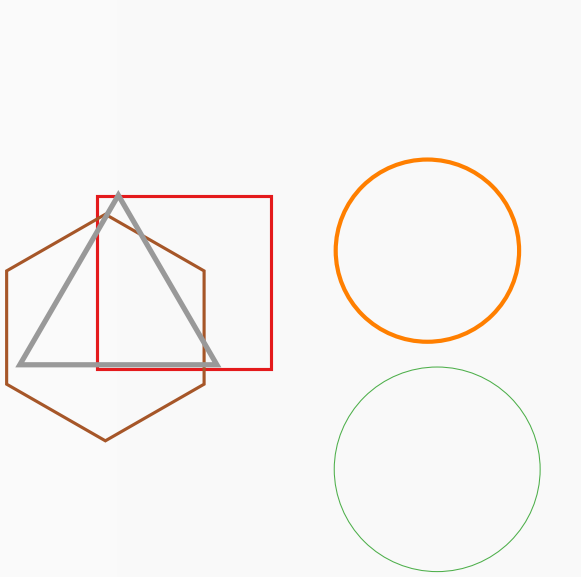[{"shape": "square", "thickness": 1.5, "radius": 0.75, "center": [0.317, 0.51]}, {"shape": "circle", "thickness": 0.5, "radius": 0.89, "center": [0.752, 0.186]}, {"shape": "circle", "thickness": 2, "radius": 0.79, "center": [0.735, 0.565]}, {"shape": "hexagon", "thickness": 1.5, "radius": 0.98, "center": [0.181, 0.432]}, {"shape": "triangle", "thickness": 2.5, "radius": 0.98, "center": [0.204, 0.465]}]